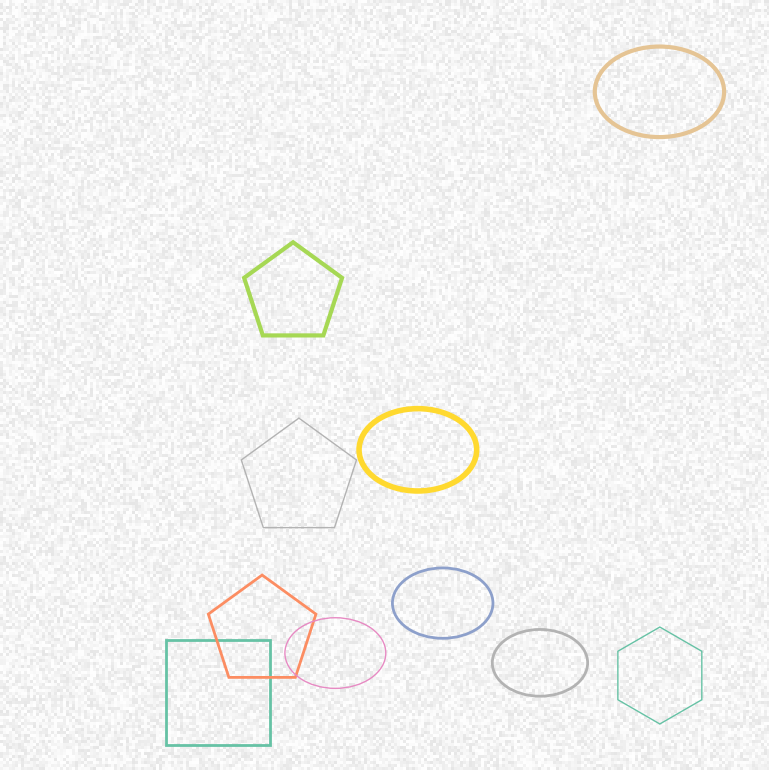[{"shape": "hexagon", "thickness": 0.5, "radius": 0.31, "center": [0.857, 0.123]}, {"shape": "square", "thickness": 1, "radius": 0.34, "center": [0.283, 0.1]}, {"shape": "pentagon", "thickness": 1, "radius": 0.37, "center": [0.34, 0.18]}, {"shape": "oval", "thickness": 1, "radius": 0.33, "center": [0.575, 0.217]}, {"shape": "oval", "thickness": 0.5, "radius": 0.33, "center": [0.436, 0.152]}, {"shape": "pentagon", "thickness": 1.5, "radius": 0.33, "center": [0.381, 0.618]}, {"shape": "oval", "thickness": 2, "radius": 0.38, "center": [0.543, 0.416]}, {"shape": "oval", "thickness": 1.5, "radius": 0.42, "center": [0.856, 0.881]}, {"shape": "oval", "thickness": 1, "radius": 0.31, "center": [0.701, 0.139]}, {"shape": "pentagon", "thickness": 0.5, "radius": 0.39, "center": [0.388, 0.378]}]